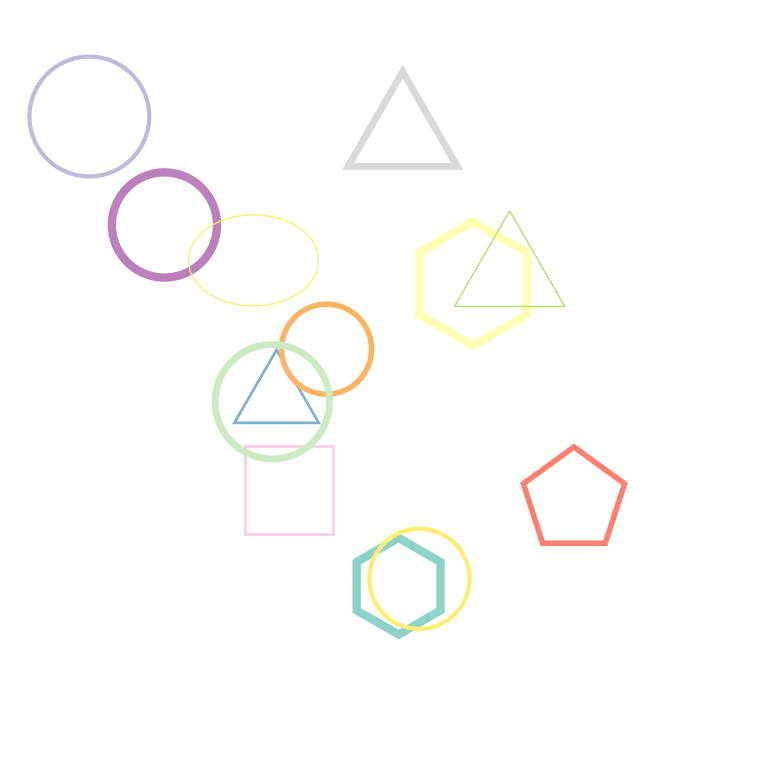[{"shape": "hexagon", "thickness": 3, "radius": 0.31, "center": [0.518, 0.239]}, {"shape": "hexagon", "thickness": 3, "radius": 0.4, "center": [0.615, 0.632]}, {"shape": "circle", "thickness": 1.5, "radius": 0.39, "center": [0.116, 0.849]}, {"shape": "pentagon", "thickness": 2, "radius": 0.35, "center": [0.745, 0.35]}, {"shape": "triangle", "thickness": 1, "radius": 0.32, "center": [0.359, 0.482]}, {"shape": "circle", "thickness": 2, "radius": 0.29, "center": [0.424, 0.547]}, {"shape": "triangle", "thickness": 0.5, "radius": 0.41, "center": [0.662, 0.643]}, {"shape": "square", "thickness": 1, "radius": 0.29, "center": [0.375, 0.364]}, {"shape": "triangle", "thickness": 2.5, "radius": 0.41, "center": [0.523, 0.825]}, {"shape": "circle", "thickness": 3, "radius": 0.34, "center": [0.214, 0.708]}, {"shape": "circle", "thickness": 2.5, "radius": 0.37, "center": [0.354, 0.478]}, {"shape": "oval", "thickness": 0.5, "radius": 0.42, "center": [0.329, 0.662]}, {"shape": "circle", "thickness": 1.5, "radius": 0.33, "center": [0.545, 0.248]}]